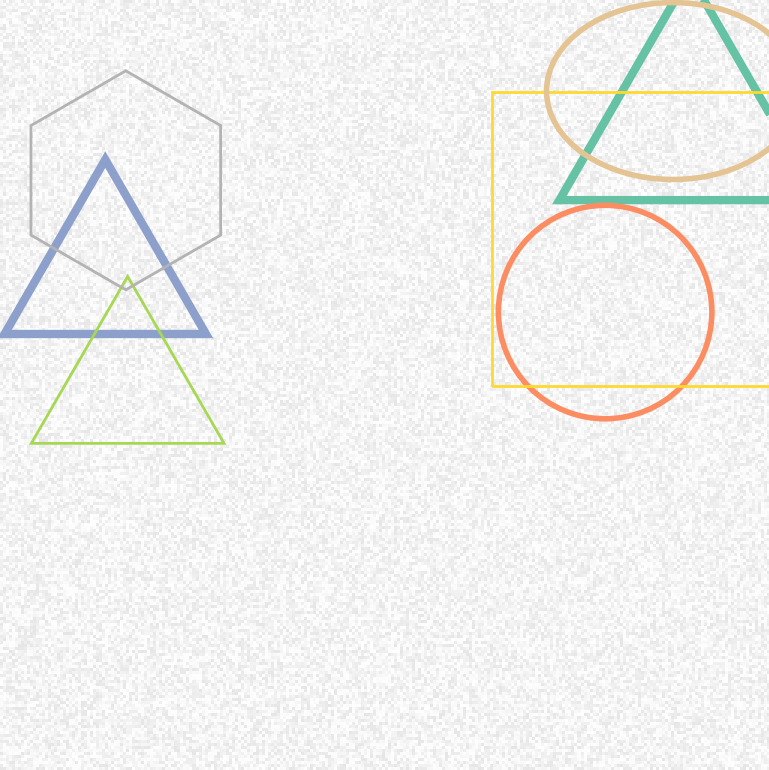[{"shape": "triangle", "thickness": 3, "radius": 0.98, "center": [0.895, 0.838]}, {"shape": "circle", "thickness": 2, "radius": 0.69, "center": [0.786, 0.595]}, {"shape": "triangle", "thickness": 3, "radius": 0.75, "center": [0.137, 0.642]}, {"shape": "triangle", "thickness": 1, "radius": 0.72, "center": [0.166, 0.496]}, {"shape": "square", "thickness": 1, "radius": 0.96, "center": [0.83, 0.69]}, {"shape": "oval", "thickness": 2, "radius": 0.82, "center": [0.874, 0.882]}, {"shape": "hexagon", "thickness": 1, "radius": 0.71, "center": [0.163, 0.766]}]